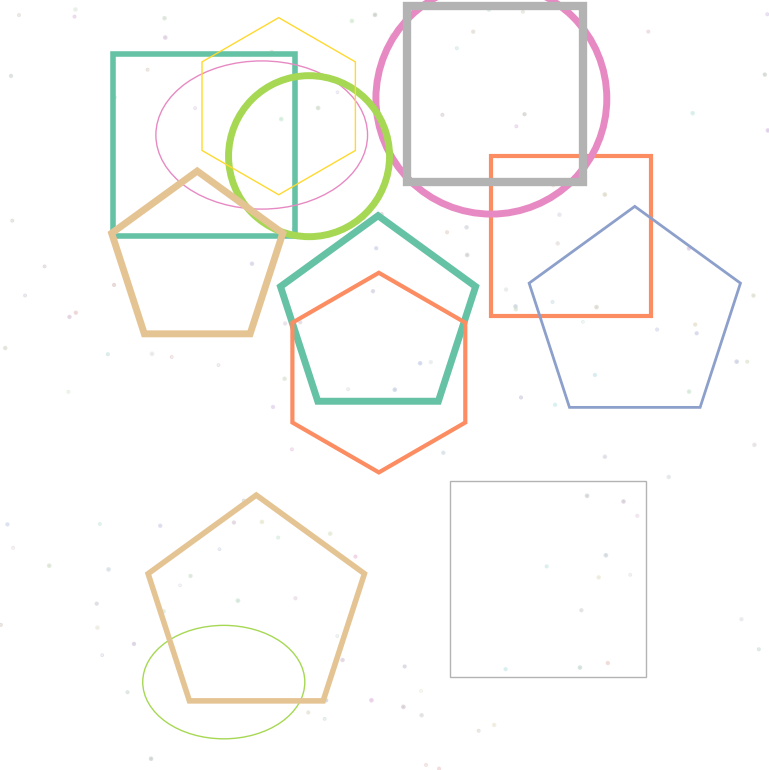[{"shape": "pentagon", "thickness": 2.5, "radius": 0.67, "center": [0.491, 0.587]}, {"shape": "square", "thickness": 2, "radius": 0.59, "center": [0.265, 0.812]}, {"shape": "square", "thickness": 1.5, "radius": 0.52, "center": [0.742, 0.693]}, {"shape": "hexagon", "thickness": 1.5, "radius": 0.65, "center": [0.492, 0.516]}, {"shape": "pentagon", "thickness": 1, "radius": 0.72, "center": [0.824, 0.588]}, {"shape": "circle", "thickness": 2.5, "radius": 0.75, "center": [0.638, 0.872]}, {"shape": "oval", "thickness": 0.5, "radius": 0.69, "center": [0.34, 0.825]}, {"shape": "oval", "thickness": 0.5, "radius": 0.53, "center": [0.291, 0.114]}, {"shape": "circle", "thickness": 2.5, "radius": 0.52, "center": [0.401, 0.797]}, {"shape": "hexagon", "thickness": 0.5, "radius": 0.57, "center": [0.362, 0.862]}, {"shape": "pentagon", "thickness": 2, "radius": 0.74, "center": [0.333, 0.209]}, {"shape": "pentagon", "thickness": 2.5, "radius": 0.58, "center": [0.256, 0.661]}, {"shape": "square", "thickness": 0.5, "radius": 0.64, "center": [0.712, 0.248]}, {"shape": "square", "thickness": 3, "radius": 0.57, "center": [0.643, 0.878]}]